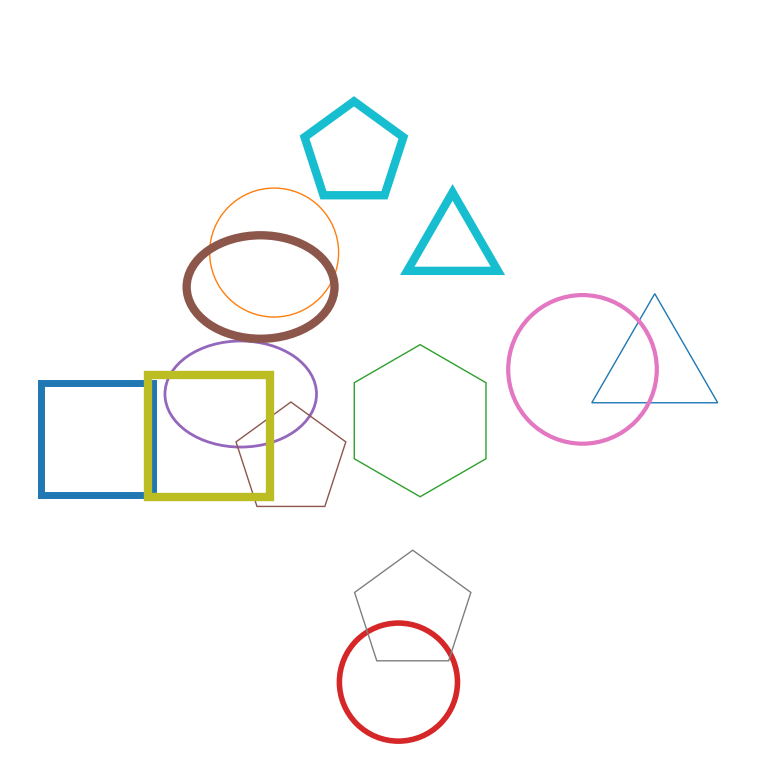[{"shape": "triangle", "thickness": 0.5, "radius": 0.47, "center": [0.85, 0.524]}, {"shape": "square", "thickness": 2.5, "radius": 0.36, "center": [0.126, 0.43]}, {"shape": "circle", "thickness": 0.5, "radius": 0.42, "center": [0.356, 0.672]}, {"shape": "hexagon", "thickness": 0.5, "radius": 0.49, "center": [0.546, 0.454]}, {"shape": "circle", "thickness": 2, "radius": 0.38, "center": [0.517, 0.114]}, {"shape": "oval", "thickness": 1, "radius": 0.49, "center": [0.313, 0.488]}, {"shape": "oval", "thickness": 3, "radius": 0.48, "center": [0.338, 0.627]}, {"shape": "pentagon", "thickness": 0.5, "radius": 0.37, "center": [0.378, 0.403]}, {"shape": "circle", "thickness": 1.5, "radius": 0.48, "center": [0.757, 0.52]}, {"shape": "pentagon", "thickness": 0.5, "radius": 0.4, "center": [0.536, 0.206]}, {"shape": "square", "thickness": 3, "radius": 0.4, "center": [0.271, 0.433]}, {"shape": "pentagon", "thickness": 3, "radius": 0.34, "center": [0.46, 0.801]}, {"shape": "triangle", "thickness": 3, "radius": 0.34, "center": [0.588, 0.682]}]